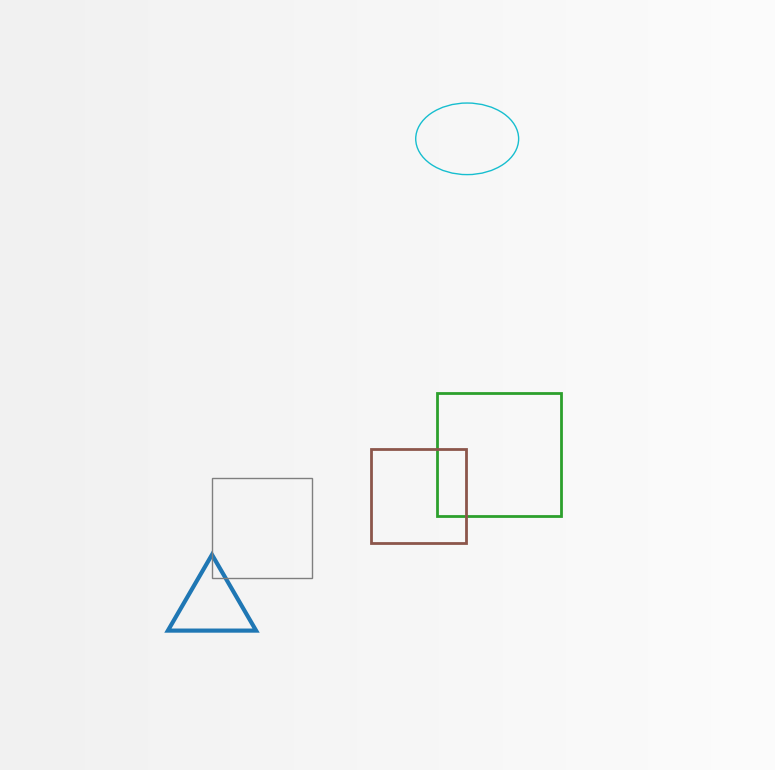[{"shape": "triangle", "thickness": 1.5, "radius": 0.33, "center": [0.274, 0.214]}, {"shape": "square", "thickness": 1, "radius": 0.4, "center": [0.643, 0.41]}, {"shape": "square", "thickness": 1, "radius": 0.3, "center": [0.54, 0.356]}, {"shape": "square", "thickness": 0.5, "radius": 0.32, "center": [0.338, 0.315]}, {"shape": "oval", "thickness": 0.5, "radius": 0.33, "center": [0.603, 0.82]}]